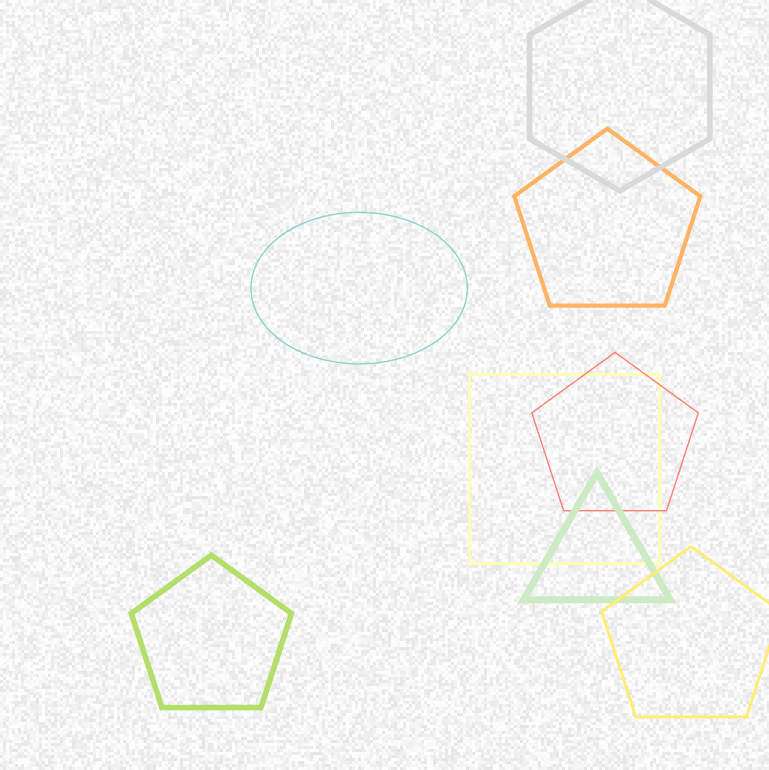[{"shape": "oval", "thickness": 0.5, "radius": 0.7, "center": [0.466, 0.626]}, {"shape": "square", "thickness": 1, "radius": 0.62, "center": [0.733, 0.392]}, {"shape": "pentagon", "thickness": 0.5, "radius": 0.57, "center": [0.799, 0.429]}, {"shape": "pentagon", "thickness": 1.5, "radius": 0.64, "center": [0.789, 0.706]}, {"shape": "pentagon", "thickness": 2, "radius": 0.55, "center": [0.275, 0.17]}, {"shape": "hexagon", "thickness": 2, "radius": 0.68, "center": [0.805, 0.887]}, {"shape": "triangle", "thickness": 2.5, "radius": 0.55, "center": [0.775, 0.276]}, {"shape": "pentagon", "thickness": 1, "radius": 0.61, "center": [0.898, 0.168]}]